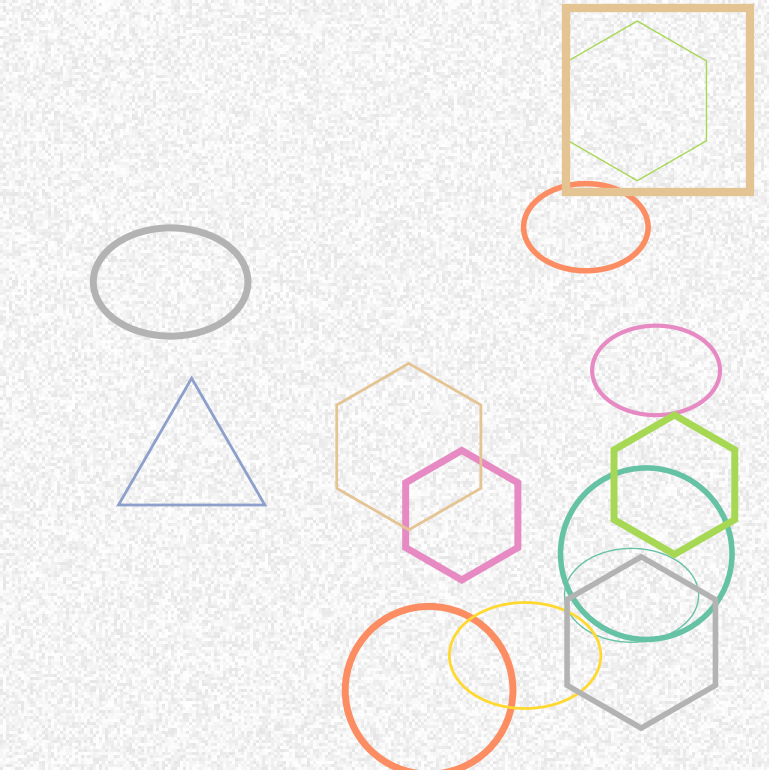[{"shape": "circle", "thickness": 2, "radius": 0.56, "center": [0.839, 0.281]}, {"shape": "oval", "thickness": 0.5, "radius": 0.44, "center": [0.82, 0.227]}, {"shape": "oval", "thickness": 2, "radius": 0.4, "center": [0.761, 0.705]}, {"shape": "circle", "thickness": 2.5, "radius": 0.54, "center": [0.557, 0.104]}, {"shape": "triangle", "thickness": 1, "radius": 0.55, "center": [0.249, 0.399]}, {"shape": "hexagon", "thickness": 2.5, "radius": 0.42, "center": [0.6, 0.331]}, {"shape": "oval", "thickness": 1.5, "radius": 0.42, "center": [0.852, 0.519]}, {"shape": "hexagon", "thickness": 0.5, "radius": 0.52, "center": [0.828, 0.869]}, {"shape": "hexagon", "thickness": 2.5, "radius": 0.45, "center": [0.876, 0.37]}, {"shape": "oval", "thickness": 1, "radius": 0.49, "center": [0.682, 0.149]}, {"shape": "square", "thickness": 3, "radius": 0.6, "center": [0.854, 0.871]}, {"shape": "hexagon", "thickness": 1, "radius": 0.54, "center": [0.531, 0.42]}, {"shape": "oval", "thickness": 2.5, "radius": 0.5, "center": [0.222, 0.634]}, {"shape": "hexagon", "thickness": 2, "radius": 0.56, "center": [0.833, 0.166]}]